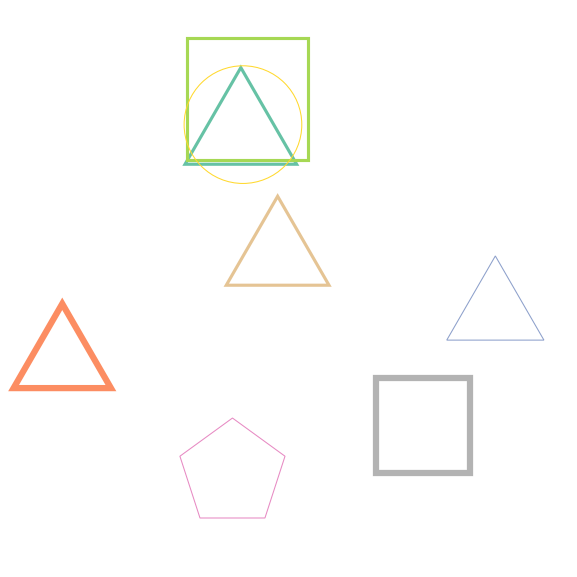[{"shape": "triangle", "thickness": 1.5, "radius": 0.56, "center": [0.417, 0.771]}, {"shape": "triangle", "thickness": 3, "radius": 0.49, "center": [0.108, 0.376]}, {"shape": "triangle", "thickness": 0.5, "radius": 0.49, "center": [0.858, 0.459]}, {"shape": "pentagon", "thickness": 0.5, "radius": 0.48, "center": [0.403, 0.18]}, {"shape": "square", "thickness": 1.5, "radius": 0.53, "center": [0.428, 0.827]}, {"shape": "circle", "thickness": 0.5, "radius": 0.51, "center": [0.421, 0.783]}, {"shape": "triangle", "thickness": 1.5, "radius": 0.51, "center": [0.481, 0.557]}, {"shape": "square", "thickness": 3, "radius": 0.41, "center": [0.732, 0.262]}]